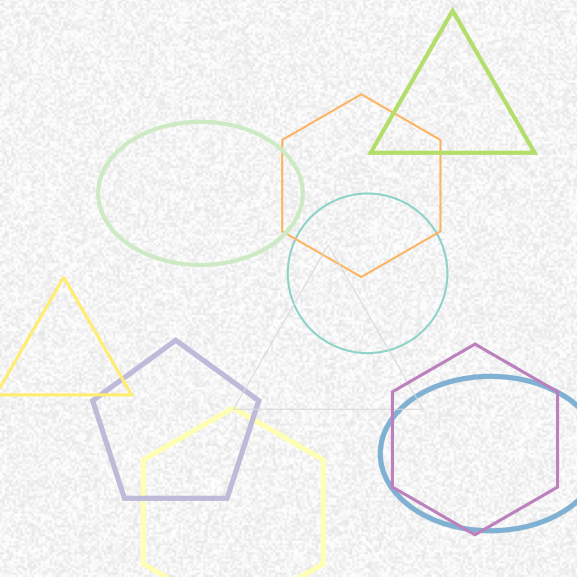[{"shape": "circle", "thickness": 1, "radius": 0.69, "center": [0.637, 0.526]}, {"shape": "hexagon", "thickness": 2.5, "radius": 0.9, "center": [0.404, 0.113]}, {"shape": "pentagon", "thickness": 2.5, "radius": 0.76, "center": [0.304, 0.259]}, {"shape": "oval", "thickness": 2.5, "radius": 0.96, "center": [0.849, 0.214]}, {"shape": "hexagon", "thickness": 1, "radius": 0.79, "center": [0.626, 0.678]}, {"shape": "triangle", "thickness": 2, "radius": 0.82, "center": [0.784, 0.817]}, {"shape": "triangle", "thickness": 0.5, "radius": 0.95, "center": [0.568, 0.385]}, {"shape": "hexagon", "thickness": 1.5, "radius": 0.83, "center": [0.823, 0.238]}, {"shape": "oval", "thickness": 2, "radius": 0.89, "center": [0.347, 0.664]}, {"shape": "triangle", "thickness": 1.5, "radius": 0.68, "center": [0.11, 0.383]}]